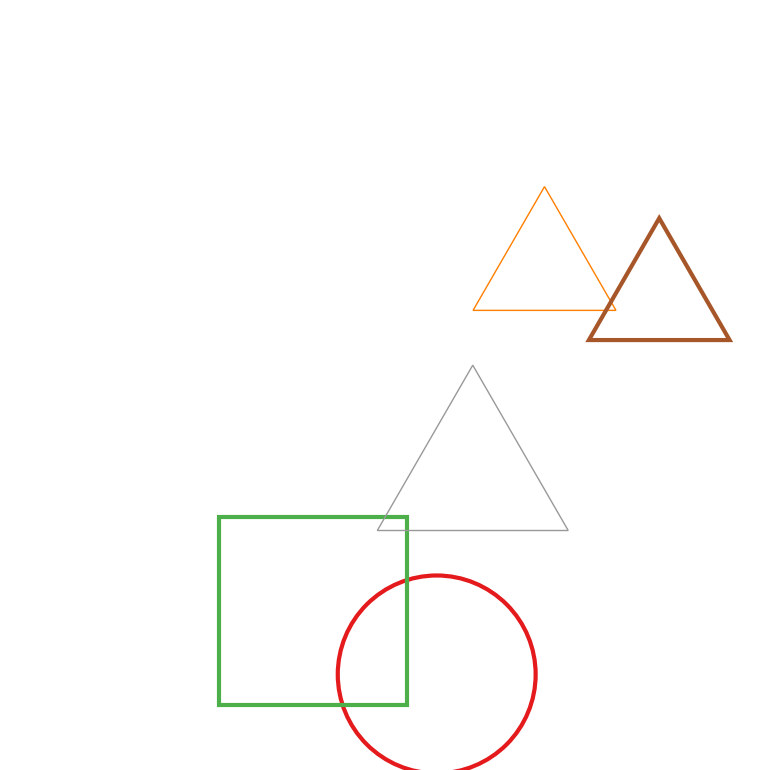[{"shape": "circle", "thickness": 1.5, "radius": 0.64, "center": [0.567, 0.124]}, {"shape": "square", "thickness": 1.5, "radius": 0.61, "center": [0.407, 0.207]}, {"shape": "triangle", "thickness": 0.5, "radius": 0.54, "center": [0.707, 0.65]}, {"shape": "triangle", "thickness": 1.5, "radius": 0.53, "center": [0.856, 0.611]}, {"shape": "triangle", "thickness": 0.5, "radius": 0.72, "center": [0.614, 0.383]}]